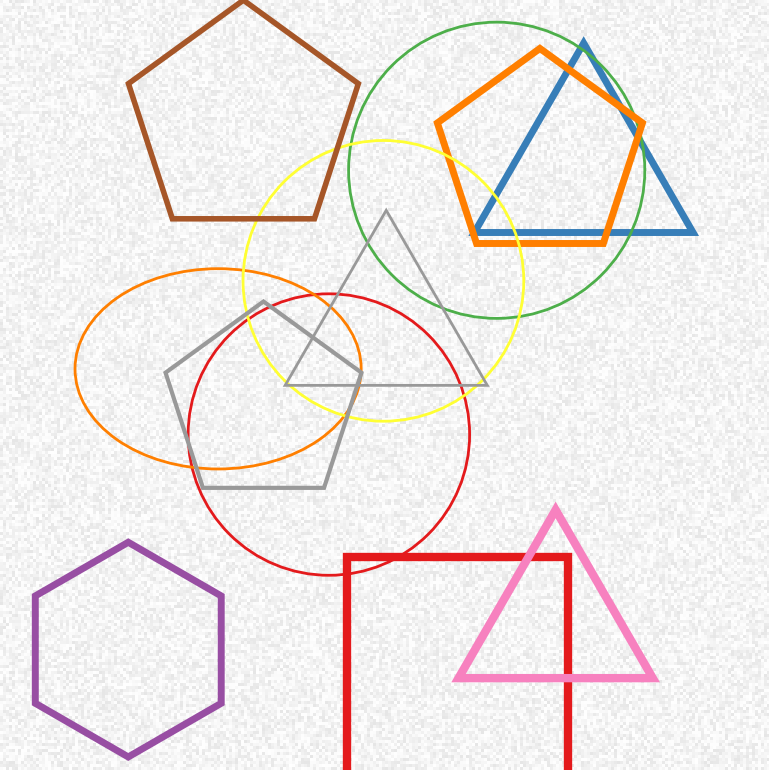[{"shape": "circle", "thickness": 1, "radius": 0.91, "center": [0.427, 0.436]}, {"shape": "square", "thickness": 3, "radius": 0.72, "center": [0.594, 0.133]}, {"shape": "triangle", "thickness": 2.5, "radius": 0.82, "center": [0.758, 0.78]}, {"shape": "circle", "thickness": 1, "radius": 0.96, "center": [0.645, 0.779]}, {"shape": "hexagon", "thickness": 2.5, "radius": 0.7, "center": [0.167, 0.156]}, {"shape": "oval", "thickness": 1, "radius": 0.93, "center": [0.283, 0.521]}, {"shape": "pentagon", "thickness": 2.5, "radius": 0.7, "center": [0.701, 0.797]}, {"shape": "circle", "thickness": 1, "radius": 0.91, "center": [0.498, 0.635]}, {"shape": "pentagon", "thickness": 2, "radius": 0.78, "center": [0.316, 0.843]}, {"shape": "triangle", "thickness": 3, "radius": 0.73, "center": [0.722, 0.192]}, {"shape": "pentagon", "thickness": 1.5, "radius": 0.67, "center": [0.342, 0.475]}, {"shape": "triangle", "thickness": 1, "radius": 0.76, "center": [0.502, 0.575]}]